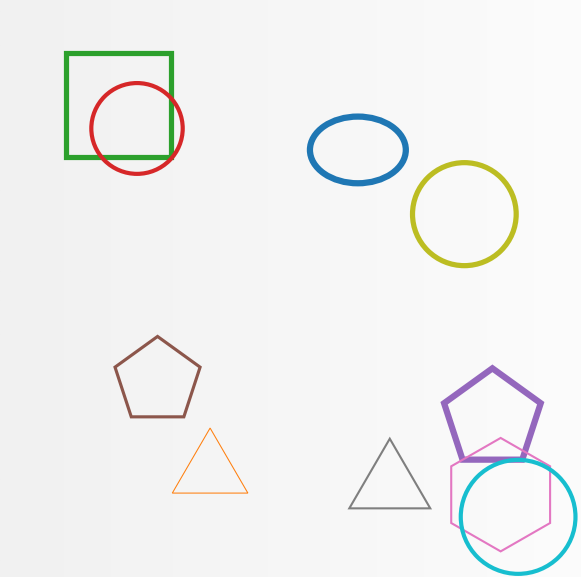[{"shape": "oval", "thickness": 3, "radius": 0.41, "center": [0.616, 0.74]}, {"shape": "triangle", "thickness": 0.5, "radius": 0.38, "center": [0.361, 0.183]}, {"shape": "square", "thickness": 2.5, "radius": 0.45, "center": [0.204, 0.818]}, {"shape": "circle", "thickness": 2, "radius": 0.39, "center": [0.236, 0.777]}, {"shape": "pentagon", "thickness": 3, "radius": 0.44, "center": [0.847, 0.274]}, {"shape": "pentagon", "thickness": 1.5, "radius": 0.38, "center": [0.271, 0.34]}, {"shape": "hexagon", "thickness": 1, "radius": 0.49, "center": [0.861, 0.143]}, {"shape": "triangle", "thickness": 1, "radius": 0.4, "center": [0.671, 0.159]}, {"shape": "circle", "thickness": 2.5, "radius": 0.45, "center": [0.799, 0.628]}, {"shape": "circle", "thickness": 2, "radius": 0.49, "center": [0.891, 0.104]}]